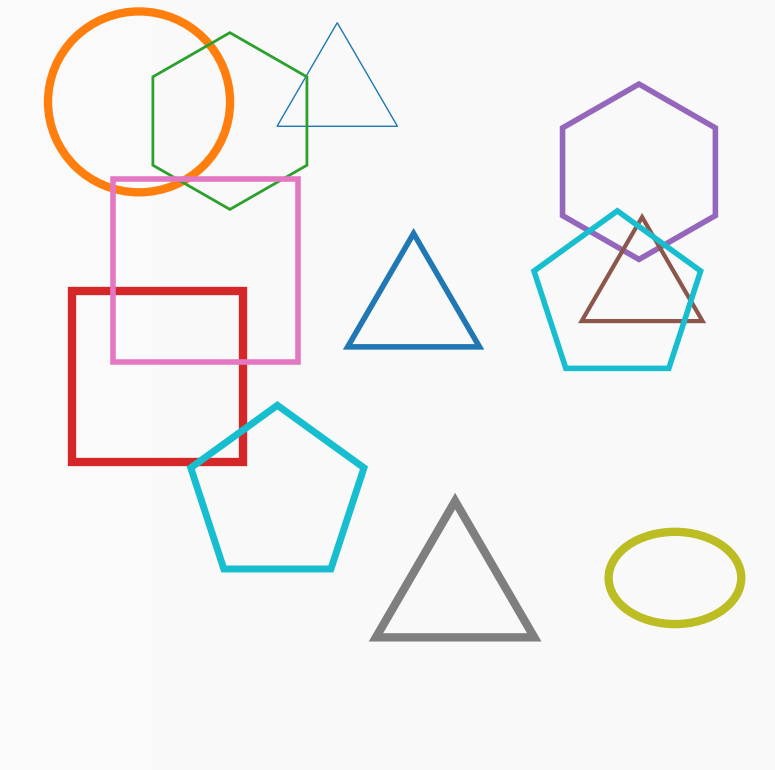[{"shape": "triangle", "thickness": 0.5, "radius": 0.45, "center": [0.435, 0.881]}, {"shape": "triangle", "thickness": 2, "radius": 0.49, "center": [0.534, 0.599]}, {"shape": "circle", "thickness": 3, "radius": 0.59, "center": [0.179, 0.868]}, {"shape": "hexagon", "thickness": 1, "radius": 0.57, "center": [0.297, 0.843]}, {"shape": "square", "thickness": 3, "radius": 0.55, "center": [0.203, 0.511]}, {"shape": "hexagon", "thickness": 2, "radius": 0.57, "center": [0.824, 0.777]}, {"shape": "triangle", "thickness": 1.5, "radius": 0.45, "center": [0.829, 0.628]}, {"shape": "square", "thickness": 2, "radius": 0.6, "center": [0.265, 0.649]}, {"shape": "triangle", "thickness": 3, "radius": 0.59, "center": [0.587, 0.231]}, {"shape": "oval", "thickness": 3, "radius": 0.43, "center": [0.871, 0.249]}, {"shape": "pentagon", "thickness": 2.5, "radius": 0.59, "center": [0.358, 0.356]}, {"shape": "pentagon", "thickness": 2, "radius": 0.57, "center": [0.797, 0.613]}]